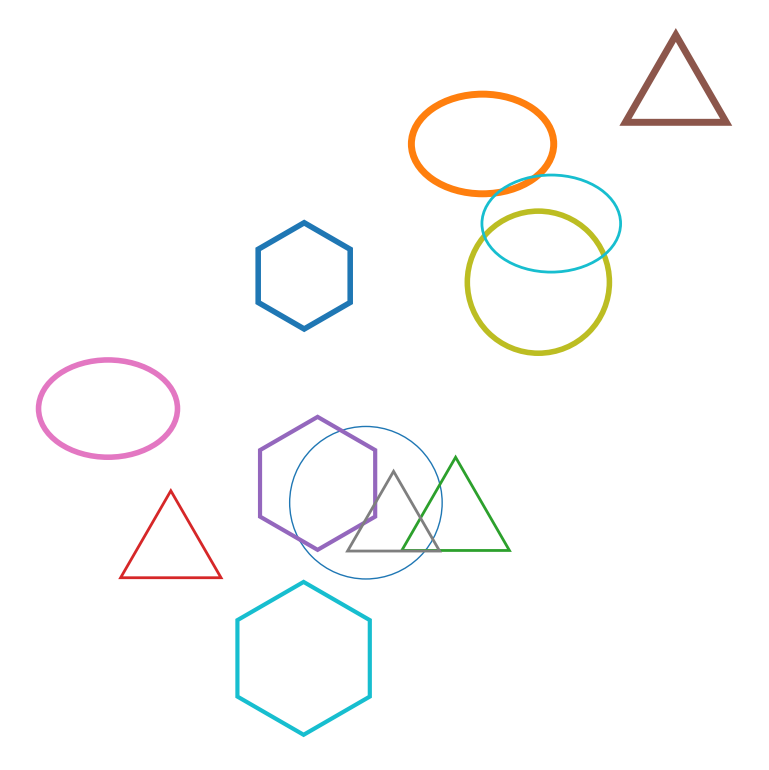[{"shape": "hexagon", "thickness": 2, "radius": 0.34, "center": [0.395, 0.642]}, {"shape": "circle", "thickness": 0.5, "radius": 0.5, "center": [0.475, 0.347]}, {"shape": "oval", "thickness": 2.5, "radius": 0.46, "center": [0.627, 0.813]}, {"shape": "triangle", "thickness": 1, "radius": 0.4, "center": [0.592, 0.325]}, {"shape": "triangle", "thickness": 1, "radius": 0.38, "center": [0.222, 0.287]}, {"shape": "hexagon", "thickness": 1.5, "radius": 0.43, "center": [0.412, 0.372]}, {"shape": "triangle", "thickness": 2.5, "radius": 0.38, "center": [0.878, 0.879]}, {"shape": "oval", "thickness": 2, "radius": 0.45, "center": [0.14, 0.469]}, {"shape": "triangle", "thickness": 1, "radius": 0.35, "center": [0.511, 0.319]}, {"shape": "circle", "thickness": 2, "radius": 0.46, "center": [0.699, 0.634]}, {"shape": "hexagon", "thickness": 1.5, "radius": 0.5, "center": [0.394, 0.145]}, {"shape": "oval", "thickness": 1, "radius": 0.45, "center": [0.716, 0.71]}]